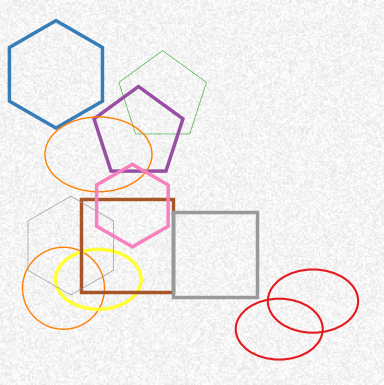[{"shape": "oval", "thickness": 1.5, "radius": 0.56, "center": [0.725, 0.145]}, {"shape": "oval", "thickness": 1.5, "radius": 0.59, "center": [0.813, 0.218]}, {"shape": "hexagon", "thickness": 2.5, "radius": 0.7, "center": [0.145, 0.807]}, {"shape": "pentagon", "thickness": 0.5, "radius": 0.6, "center": [0.423, 0.749]}, {"shape": "pentagon", "thickness": 2.5, "radius": 0.61, "center": [0.36, 0.654]}, {"shape": "circle", "thickness": 1, "radius": 0.53, "center": [0.165, 0.251]}, {"shape": "oval", "thickness": 1, "radius": 0.69, "center": [0.256, 0.599]}, {"shape": "oval", "thickness": 2.5, "radius": 0.56, "center": [0.256, 0.274]}, {"shape": "square", "thickness": 2.5, "radius": 0.6, "center": [0.329, 0.362]}, {"shape": "hexagon", "thickness": 2.5, "radius": 0.54, "center": [0.344, 0.466]}, {"shape": "hexagon", "thickness": 0.5, "radius": 0.64, "center": [0.184, 0.362]}, {"shape": "square", "thickness": 2.5, "radius": 0.55, "center": [0.558, 0.339]}]